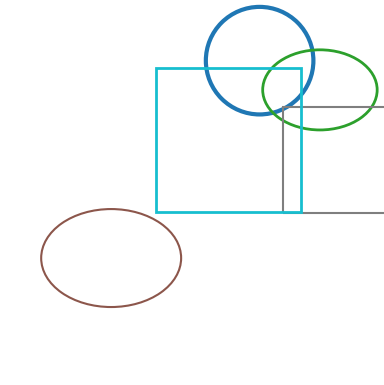[{"shape": "circle", "thickness": 3, "radius": 0.7, "center": [0.674, 0.842]}, {"shape": "oval", "thickness": 2, "radius": 0.74, "center": [0.831, 0.767]}, {"shape": "oval", "thickness": 1.5, "radius": 0.91, "center": [0.289, 0.33]}, {"shape": "square", "thickness": 1.5, "radius": 0.68, "center": [0.873, 0.584]}, {"shape": "square", "thickness": 2, "radius": 0.94, "center": [0.593, 0.636]}]